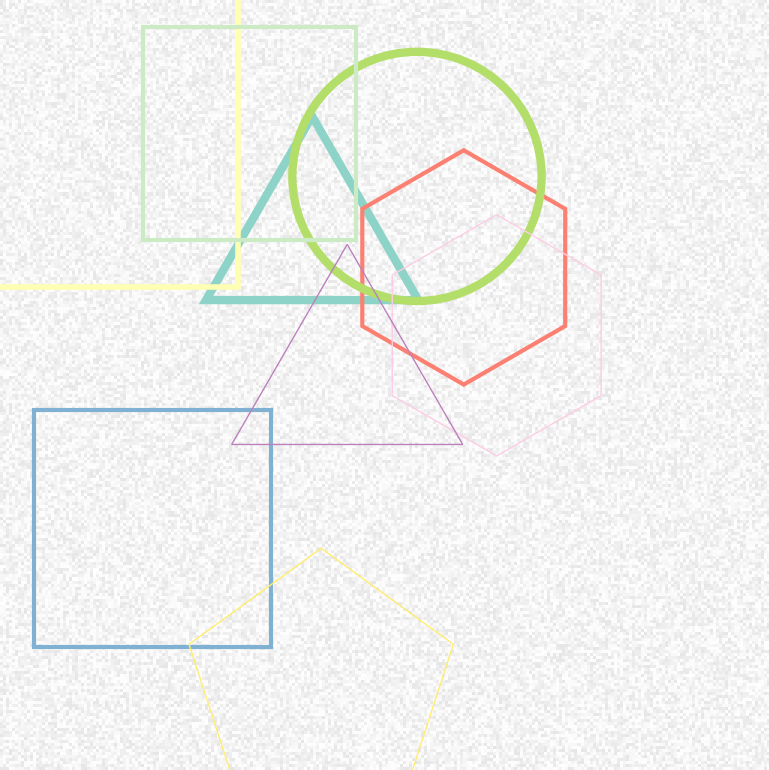[{"shape": "triangle", "thickness": 3, "radius": 0.8, "center": [0.405, 0.69]}, {"shape": "square", "thickness": 2, "radius": 0.97, "center": [0.116, 0.82]}, {"shape": "hexagon", "thickness": 1.5, "radius": 0.76, "center": [0.602, 0.653]}, {"shape": "square", "thickness": 1.5, "radius": 0.77, "center": [0.198, 0.314]}, {"shape": "circle", "thickness": 3, "radius": 0.81, "center": [0.542, 0.771]}, {"shape": "hexagon", "thickness": 0.5, "radius": 0.78, "center": [0.645, 0.564]}, {"shape": "triangle", "thickness": 0.5, "radius": 0.87, "center": [0.451, 0.509]}, {"shape": "square", "thickness": 1.5, "radius": 0.69, "center": [0.324, 0.826]}, {"shape": "pentagon", "thickness": 0.5, "radius": 0.9, "center": [0.417, 0.107]}]